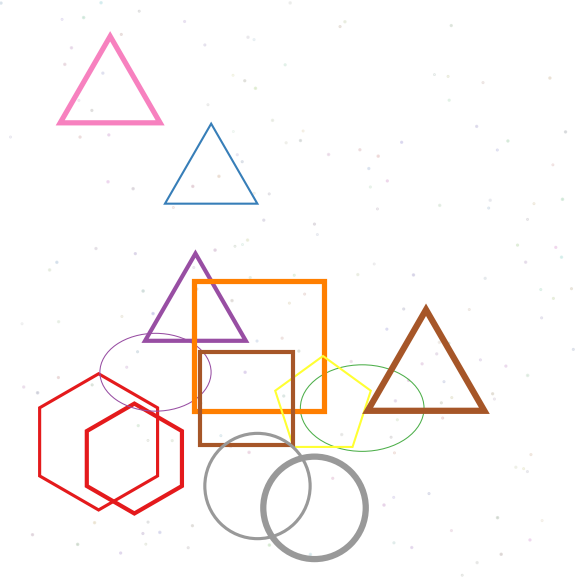[{"shape": "hexagon", "thickness": 2, "radius": 0.48, "center": [0.233, 0.205]}, {"shape": "hexagon", "thickness": 1.5, "radius": 0.59, "center": [0.171, 0.234]}, {"shape": "triangle", "thickness": 1, "radius": 0.46, "center": [0.366, 0.693]}, {"shape": "oval", "thickness": 0.5, "radius": 0.54, "center": [0.627, 0.292]}, {"shape": "triangle", "thickness": 2, "radius": 0.5, "center": [0.338, 0.459]}, {"shape": "oval", "thickness": 0.5, "radius": 0.48, "center": [0.269, 0.355]}, {"shape": "square", "thickness": 2.5, "radius": 0.56, "center": [0.449, 0.4]}, {"shape": "pentagon", "thickness": 1, "radius": 0.44, "center": [0.559, 0.296]}, {"shape": "square", "thickness": 2, "radius": 0.4, "center": [0.426, 0.309]}, {"shape": "triangle", "thickness": 3, "radius": 0.58, "center": [0.738, 0.346]}, {"shape": "triangle", "thickness": 2.5, "radius": 0.5, "center": [0.191, 0.836]}, {"shape": "circle", "thickness": 3, "radius": 0.44, "center": [0.545, 0.12]}, {"shape": "circle", "thickness": 1.5, "radius": 0.46, "center": [0.446, 0.158]}]